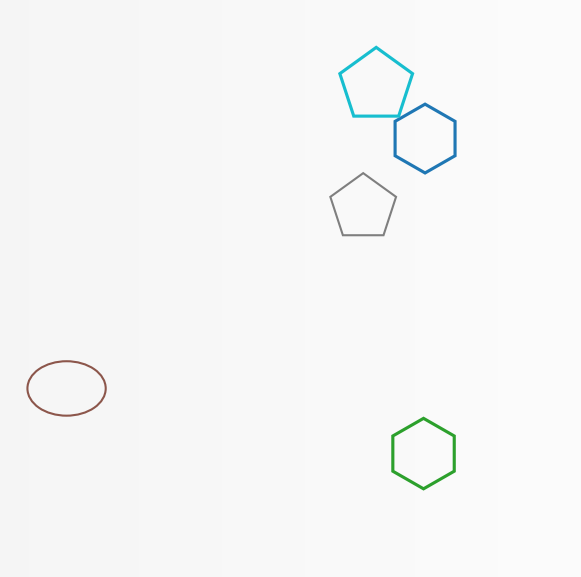[{"shape": "hexagon", "thickness": 1.5, "radius": 0.3, "center": [0.731, 0.759]}, {"shape": "hexagon", "thickness": 1.5, "radius": 0.3, "center": [0.729, 0.214]}, {"shape": "oval", "thickness": 1, "radius": 0.34, "center": [0.115, 0.326]}, {"shape": "pentagon", "thickness": 1, "radius": 0.3, "center": [0.625, 0.64]}, {"shape": "pentagon", "thickness": 1.5, "radius": 0.33, "center": [0.647, 0.851]}]